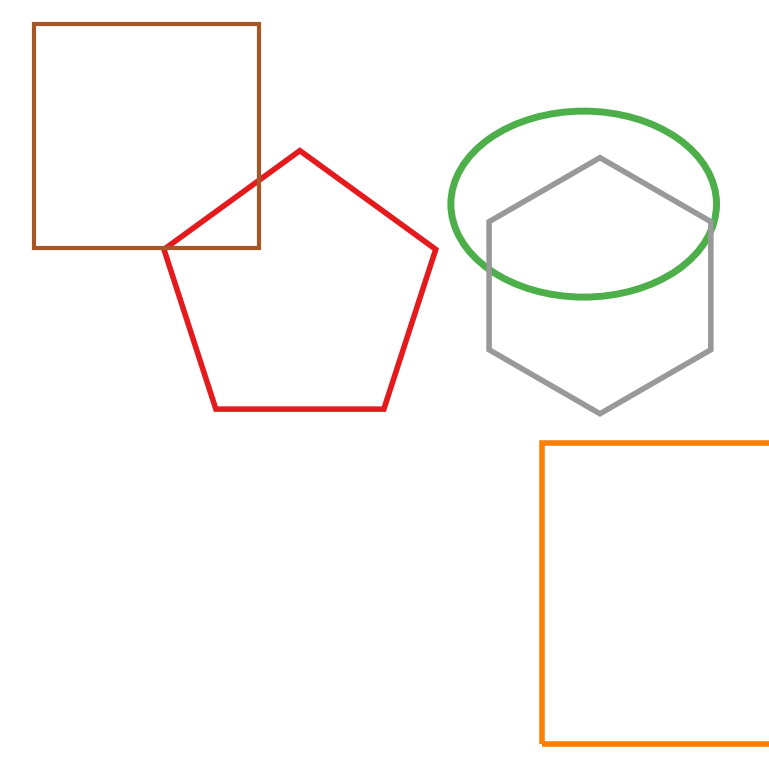[{"shape": "pentagon", "thickness": 2, "radius": 0.93, "center": [0.389, 0.619]}, {"shape": "oval", "thickness": 2.5, "radius": 0.86, "center": [0.758, 0.735]}, {"shape": "square", "thickness": 2, "radius": 0.98, "center": [0.899, 0.229]}, {"shape": "square", "thickness": 1.5, "radius": 0.73, "center": [0.19, 0.823]}, {"shape": "hexagon", "thickness": 2, "radius": 0.83, "center": [0.779, 0.629]}]